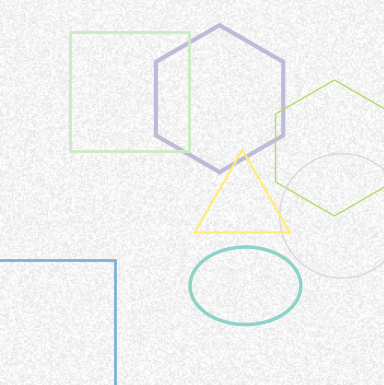[{"shape": "oval", "thickness": 2.5, "radius": 0.72, "center": [0.638, 0.258]}, {"shape": "hexagon", "thickness": 3, "radius": 0.95, "center": [0.57, 0.744]}, {"shape": "square", "thickness": 2, "radius": 0.87, "center": [0.126, 0.151]}, {"shape": "hexagon", "thickness": 1, "radius": 0.88, "center": [0.869, 0.616]}, {"shape": "circle", "thickness": 1, "radius": 0.81, "center": [0.888, 0.439]}, {"shape": "square", "thickness": 2, "radius": 0.77, "center": [0.336, 0.762]}, {"shape": "triangle", "thickness": 1.5, "radius": 0.71, "center": [0.629, 0.468]}]